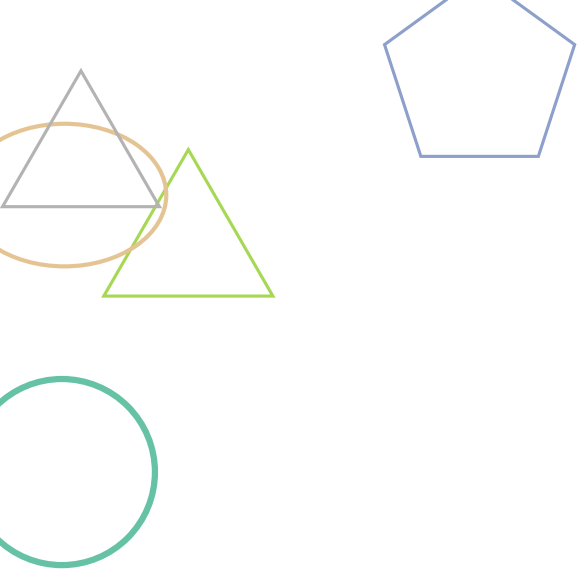[{"shape": "circle", "thickness": 3, "radius": 0.81, "center": [0.107, 0.182]}, {"shape": "pentagon", "thickness": 1.5, "radius": 0.87, "center": [0.83, 0.868]}, {"shape": "triangle", "thickness": 1.5, "radius": 0.85, "center": [0.326, 0.571]}, {"shape": "oval", "thickness": 2, "radius": 0.88, "center": [0.112, 0.661]}, {"shape": "triangle", "thickness": 1.5, "radius": 0.78, "center": [0.14, 0.72]}]